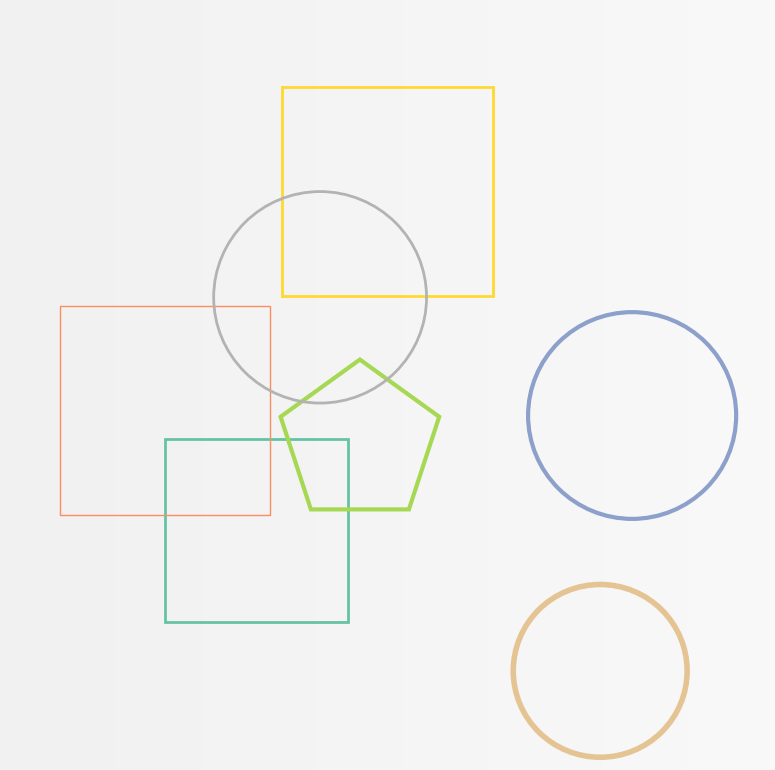[{"shape": "square", "thickness": 1, "radius": 0.59, "center": [0.331, 0.311]}, {"shape": "square", "thickness": 0.5, "radius": 0.68, "center": [0.213, 0.467]}, {"shape": "circle", "thickness": 1.5, "radius": 0.67, "center": [0.816, 0.46]}, {"shape": "pentagon", "thickness": 1.5, "radius": 0.54, "center": [0.464, 0.425]}, {"shape": "square", "thickness": 1, "radius": 0.68, "center": [0.5, 0.751]}, {"shape": "circle", "thickness": 2, "radius": 0.56, "center": [0.774, 0.129]}, {"shape": "circle", "thickness": 1, "radius": 0.69, "center": [0.413, 0.614]}]